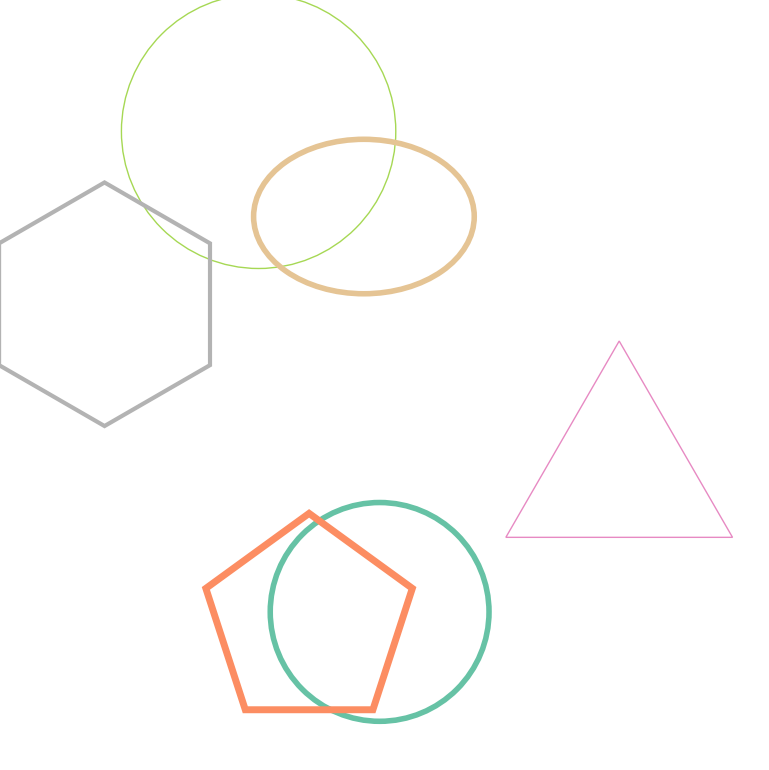[{"shape": "circle", "thickness": 2, "radius": 0.71, "center": [0.493, 0.205]}, {"shape": "pentagon", "thickness": 2.5, "radius": 0.7, "center": [0.401, 0.192]}, {"shape": "triangle", "thickness": 0.5, "radius": 0.85, "center": [0.804, 0.387]}, {"shape": "circle", "thickness": 0.5, "radius": 0.89, "center": [0.336, 0.829]}, {"shape": "oval", "thickness": 2, "radius": 0.72, "center": [0.473, 0.719]}, {"shape": "hexagon", "thickness": 1.5, "radius": 0.79, "center": [0.136, 0.605]}]